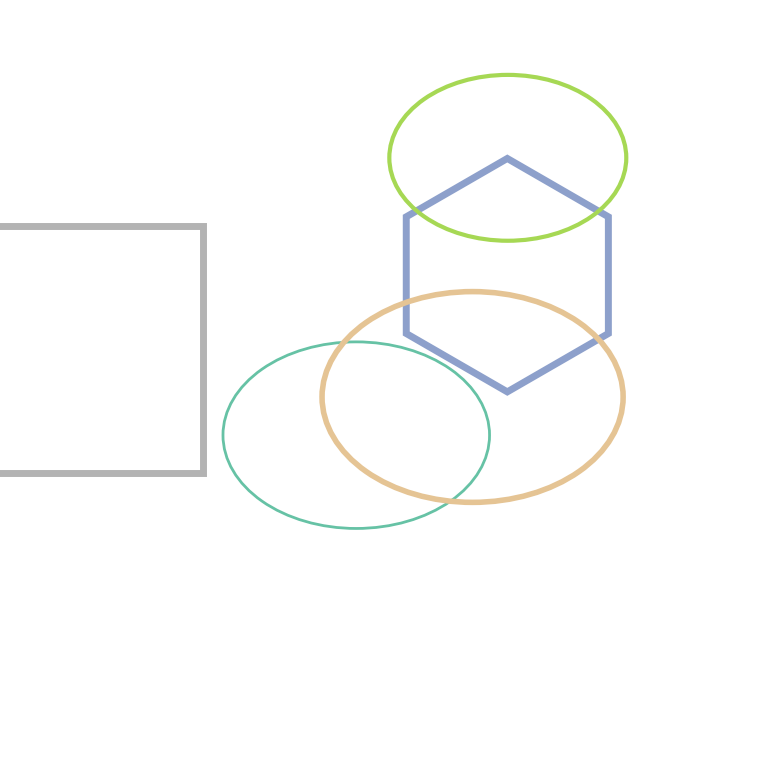[{"shape": "oval", "thickness": 1, "radius": 0.87, "center": [0.463, 0.435]}, {"shape": "hexagon", "thickness": 2.5, "radius": 0.76, "center": [0.659, 0.643]}, {"shape": "oval", "thickness": 1.5, "radius": 0.77, "center": [0.659, 0.795]}, {"shape": "oval", "thickness": 2, "radius": 0.98, "center": [0.614, 0.484]}, {"shape": "square", "thickness": 2.5, "radius": 0.8, "center": [0.103, 0.546]}]